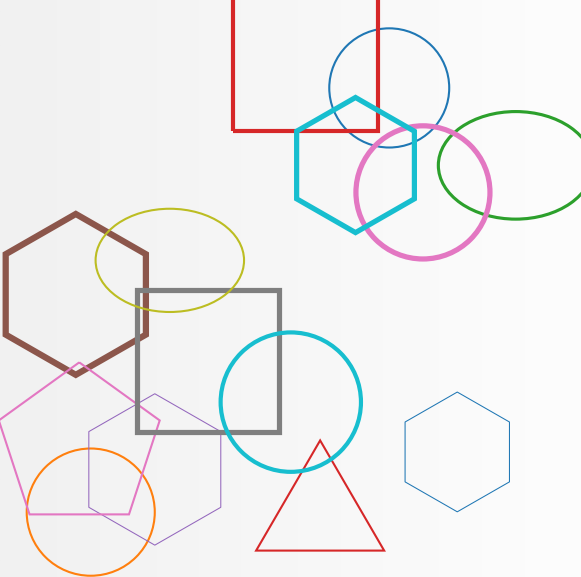[{"shape": "circle", "thickness": 1, "radius": 0.52, "center": [0.67, 0.847]}, {"shape": "hexagon", "thickness": 0.5, "radius": 0.52, "center": [0.787, 0.217]}, {"shape": "circle", "thickness": 1, "radius": 0.55, "center": [0.156, 0.112]}, {"shape": "oval", "thickness": 1.5, "radius": 0.67, "center": [0.887, 0.713]}, {"shape": "square", "thickness": 2, "radius": 0.62, "center": [0.525, 0.898]}, {"shape": "triangle", "thickness": 1, "radius": 0.64, "center": [0.551, 0.109]}, {"shape": "hexagon", "thickness": 0.5, "radius": 0.66, "center": [0.266, 0.186]}, {"shape": "hexagon", "thickness": 3, "radius": 0.7, "center": [0.13, 0.489]}, {"shape": "pentagon", "thickness": 1, "radius": 0.73, "center": [0.136, 0.226]}, {"shape": "circle", "thickness": 2.5, "radius": 0.58, "center": [0.728, 0.666]}, {"shape": "square", "thickness": 2.5, "radius": 0.61, "center": [0.358, 0.374]}, {"shape": "oval", "thickness": 1, "radius": 0.64, "center": [0.292, 0.548]}, {"shape": "hexagon", "thickness": 2.5, "radius": 0.58, "center": [0.612, 0.713]}, {"shape": "circle", "thickness": 2, "radius": 0.6, "center": [0.5, 0.303]}]